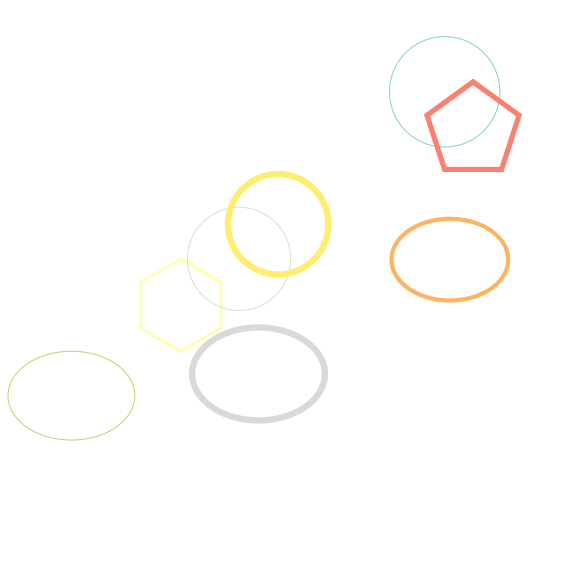[{"shape": "circle", "thickness": 0.5, "radius": 0.48, "center": [0.77, 0.84]}, {"shape": "hexagon", "thickness": 1.5, "radius": 0.4, "center": [0.313, 0.471]}, {"shape": "pentagon", "thickness": 2.5, "radius": 0.42, "center": [0.819, 0.774]}, {"shape": "oval", "thickness": 2, "radius": 0.51, "center": [0.779, 0.55]}, {"shape": "oval", "thickness": 0.5, "radius": 0.55, "center": [0.124, 0.314]}, {"shape": "oval", "thickness": 3, "radius": 0.57, "center": [0.448, 0.352]}, {"shape": "circle", "thickness": 0.5, "radius": 0.45, "center": [0.414, 0.551]}, {"shape": "circle", "thickness": 3, "radius": 0.43, "center": [0.482, 0.611]}]